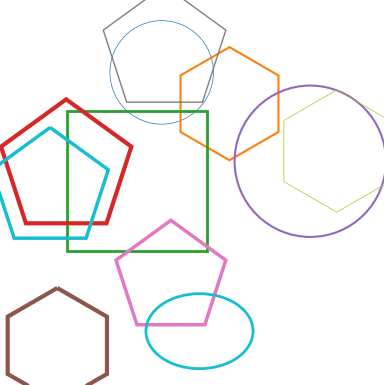[{"shape": "circle", "thickness": 0.5, "radius": 0.67, "center": [0.42, 0.812]}, {"shape": "hexagon", "thickness": 1.5, "radius": 0.73, "center": [0.596, 0.731]}, {"shape": "square", "thickness": 2, "radius": 0.91, "center": [0.355, 0.529]}, {"shape": "pentagon", "thickness": 3, "radius": 0.89, "center": [0.172, 0.564]}, {"shape": "circle", "thickness": 1.5, "radius": 0.98, "center": [0.806, 0.581]}, {"shape": "hexagon", "thickness": 3, "radius": 0.74, "center": [0.149, 0.103]}, {"shape": "pentagon", "thickness": 2.5, "radius": 0.75, "center": [0.444, 0.278]}, {"shape": "pentagon", "thickness": 1, "radius": 0.84, "center": [0.427, 0.87]}, {"shape": "hexagon", "thickness": 0.5, "radius": 0.79, "center": [0.875, 0.608]}, {"shape": "pentagon", "thickness": 2.5, "radius": 0.79, "center": [0.13, 0.51]}, {"shape": "oval", "thickness": 2, "radius": 0.7, "center": [0.518, 0.14]}]